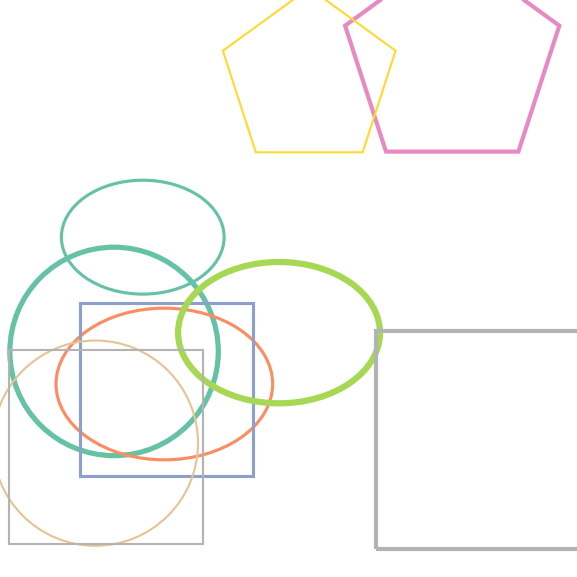[{"shape": "circle", "thickness": 2.5, "radius": 0.9, "center": [0.198, 0.391]}, {"shape": "oval", "thickness": 1.5, "radius": 0.7, "center": [0.247, 0.588]}, {"shape": "oval", "thickness": 1.5, "radius": 0.94, "center": [0.285, 0.334]}, {"shape": "square", "thickness": 1.5, "radius": 0.75, "center": [0.288, 0.324]}, {"shape": "pentagon", "thickness": 2, "radius": 0.98, "center": [0.783, 0.894]}, {"shape": "oval", "thickness": 3, "radius": 0.87, "center": [0.483, 0.423]}, {"shape": "pentagon", "thickness": 1, "radius": 0.79, "center": [0.536, 0.863]}, {"shape": "circle", "thickness": 1, "radius": 0.89, "center": [0.165, 0.232]}, {"shape": "square", "thickness": 1, "radius": 0.84, "center": [0.184, 0.224]}, {"shape": "square", "thickness": 2, "radius": 0.94, "center": [0.84, 0.237]}]